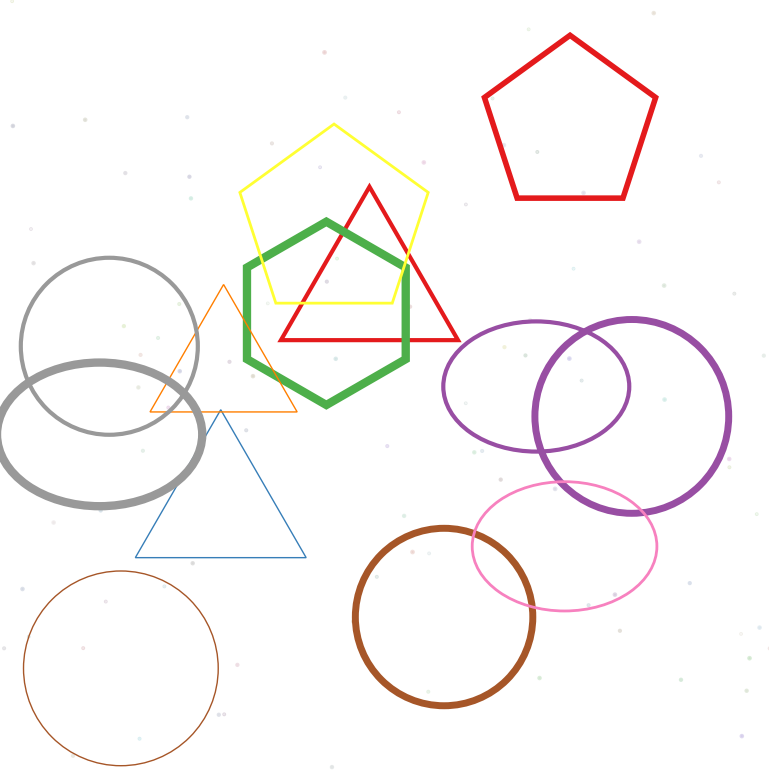[{"shape": "triangle", "thickness": 1.5, "radius": 0.66, "center": [0.48, 0.625]}, {"shape": "pentagon", "thickness": 2, "radius": 0.58, "center": [0.74, 0.837]}, {"shape": "triangle", "thickness": 0.5, "radius": 0.64, "center": [0.287, 0.34]}, {"shape": "hexagon", "thickness": 3, "radius": 0.6, "center": [0.424, 0.593]}, {"shape": "circle", "thickness": 2.5, "radius": 0.63, "center": [0.821, 0.459]}, {"shape": "oval", "thickness": 1.5, "radius": 0.6, "center": [0.696, 0.498]}, {"shape": "triangle", "thickness": 0.5, "radius": 0.55, "center": [0.29, 0.52]}, {"shape": "pentagon", "thickness": 1, "radius": 0.64, "center": [0.434, 0.71]}, {"shape": "circle", "thickness": 0.5, "radius": 0.63, "center": [0.157, 0.132]}, {"shape": "circle", "thickness": 2.5, "radius": 0.58, "center": [0.577, 0.199]}, {"shape": "oval", "thickness": 1, "radius": 0.6, "center": [0.733, 0.29]}, {"shape": "oval", "thickness": 3, "radius": 0.67, "center": [0.129, 0.436]}, {"shape": "circle", "thickness": 1.5, "radius": 0.57, "center": [0.142, 0.55]}]